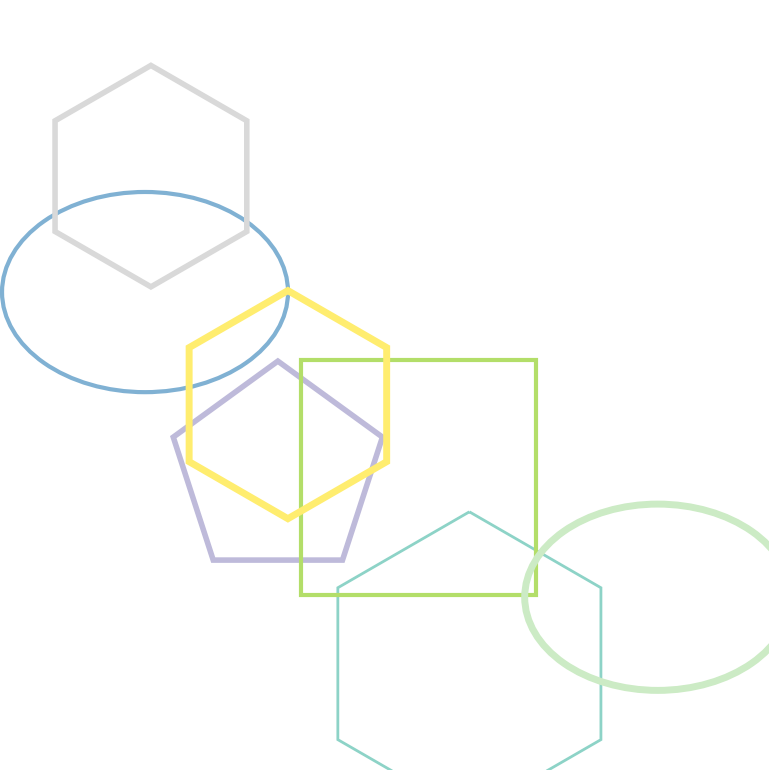[{"shape": "hexagon", "thickness": 1, "radius": 0.99, "center": [0.61, 0.138]}, {"shape": "pentagon", "thickness": 2, "radius": 0.71, "center": [0.361, 0.388]}, {"shape": "oval", "thickness": 1.5, "radius": 0.93, "center": [0.188, 0.621]}, {"shape": "square", "thickness": 1.5, "radius": 0.76, "center": [0.544, 0.38]}, {"shape": "hexagon", "thickness": 2, "radius": 0.72, "center": [0.196, 0.771]}, {"shape": "oval", "thickness": 2.5, "radius": 0.86, "center": [0.854, 0.224]}, {"shape": "hexagon", "thickness": 2.5, "radius": 0.74, "center": [0.374, 0.474]}]